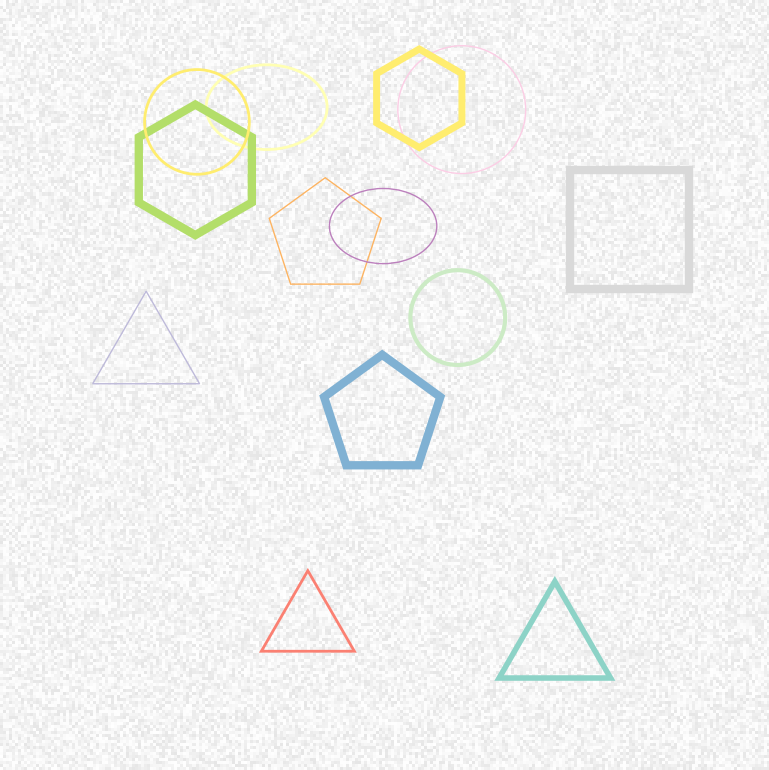[{"shape": "triangle", "thickness": 2, "radius": 0.42, "center": [0.721, 0.161]}, {"shape": "oval", "thickness": 1, "radius": 0.39, "center": [0.346, 0.861]}, {"shape": "triangle", "thickness": 0.5, "radius": 0.4, "center": [0.19, 0.542]}, {"shape": "triangle", "thickness": 1, "radius": 0.35, "center": [0.4, 0.189]}, {"shape": "pentagon", "thickness": 3, "radius": 0.4, "center": [0.496, 0.46]}, {"shape": "pentagon", "thickness": 0.5, "radius": 0.38, "center": [0.422, 0.693]}, {"shape": "hexagon", "thickness": 3, "radius": 0.42, "center": [0.254, 0.779]}, {"shape": "circle", "thickness": 0.5, "radius": 0.42, "center": [0.6, 0.858]}, {"shape": "square", "thickness": 3, "radius": 0.39, "center": [0.818, 0.702]}, {"shape": "oval", "thickness": 0.5, "radius": 0.35, "center": [0.498, 0.706]}, {"shape": "circle", "thickness": 1.5, "radius": 0.31, "center": [0.595, 0.588]}, {"shape": "circle", "thickness": 1, "radius": 0.34, "center": [0.256, 0.842]}, {"shape": "hexagon", "thickness": 2.5, "radius": 0.32, "center": [0.545, 0.872]}]